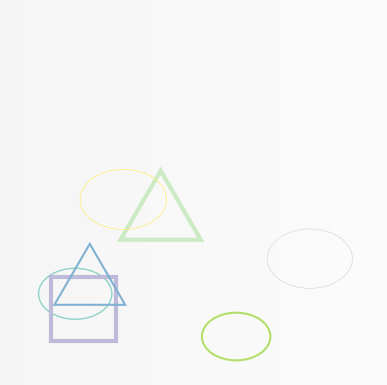[{"shape": "oval", "thickness": 1, "radius": 0.47, "center": [0.194, 0.237]}, {"shape": "square", "thickness": 3, "radius": 0.42, "center": [0.215, 0.198]}, {"shape": "triangle", "thickness": 1.5, "radius": 0.53, "center": [0.232, 0.261]}, {"shape": "oval", "thickness": 1.5, "radius": 0.44, "center": [0.609, 0.126]}, {"shape": "oval", "thickness": 0.5, "radius": 0.55, "center": [0.799, 0.328]}, {"shape": "triangle", "thickness": 3, "radius": 0.6, "center": [0.415, 0.437]}, {"shape": "oval", "thickness": 0.5, "radius": 0.56, "center": [0.318, 0.482]}]